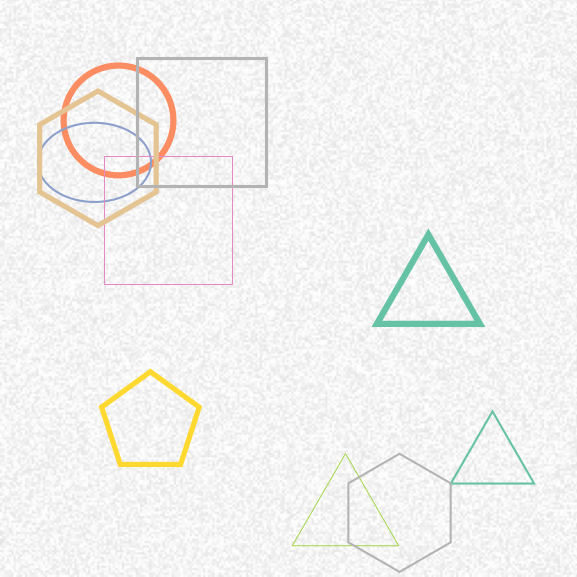[{"shape": "triangle", "thickness": 1, "radius": 0.42, "center": [0.853, 0.203]}, {"shape": "triangle", "thickness": 3, "radius": 0.52, "center": [0.742, 0.49]}, {"shape": "circle", "thickness": 3, "radius": 0.48, "center": [0.205, 0.791]}, {"shape": "oval", "thickness": 1, "radius": 0.49, "center": [0.164, 0.718]}, {"shape": "square", "thickness": 0.5, "radius": 0.55, "center": [0.291, 0.619]}, {"shape": "triangle", "thickness": 0.5, "radius": 0.53, "center": [0.598, 0.107]}, {"shape": "pentagon", "thickness": 2.5, "radius": 0.44, "center": [0.26, 0.267]}, {"shape": "hexagon", "thickness": 2.5, "radius": 0.58, "center": [0.17, 0.725]}, {"shape": "square", "thickness": 1.5, "radius": 0.56, "center": [0.348, 0.788]}, {"shape": "hexagon", "thickness": 1, "radius": 0.51, "center": [0.692, 0.111]}]